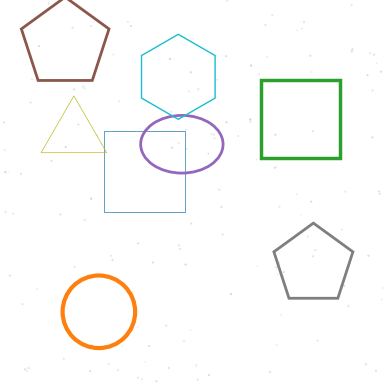[{"shape": "square", "thickness": 0.5, "radius": 0.53, "center": [0.376, 0.554]}, {"shape": "circle", "thickness": 3, "radius": 0.47, "center": [0.257, 0.19]}, {"shape": "square", "thickness": 2.5, "radius": 0.51, "center": [0.781, 0.691]}, {"shape": "oval", "thickness": 2, "radius": 0.54, "center": [0.472, 0.625]}, {"shape": "pentagon", "thickness": 2, "radius": 0.6, "center": [0.169, 0.888]}, {"shape": "pentagon", "thickness": 2, "radius": 0.54, "center": [0.814, 0.313]}, {"shape": "triangle", "thickness": 0.5, "radius": 0.49, "center": [0.192, 0.653]}, {"shape": "hexagon", "thickness": 1, "radius": 0.55, "center": [0.463, 0.8]}]